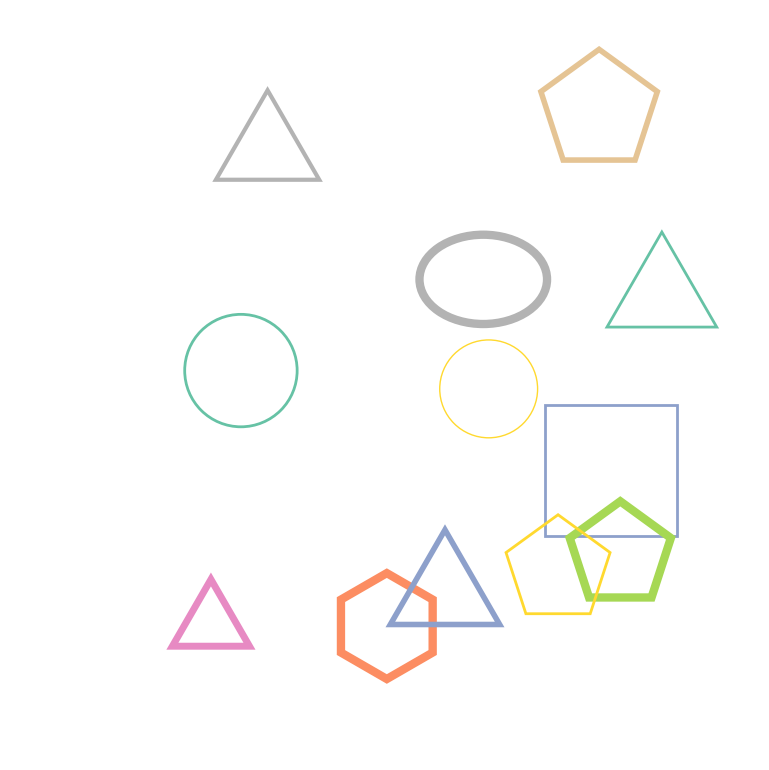[{"shape": "circle", "thickness": 1, "radius": 0.37, "center": [0.313, 0.519]}, {"shape": "triangle", "thickness": 1, "radius": 0.41, "center": [0.86, 0.616]}, {"shape": "hexagon", "thickness": 3, "radius": 0.34, "center": [0.502, 0.187]}, {"shape": "triangle", "thickness": 2, "radius": 0.41, "center": [0.578, 0.23]}, {"shape": "square", "thickness": 1, "radius": 0.43, "center": [0.794, 0.389]}, {"shape": "triangle", "thickness": 2.5, "radius": 0.29, "center": [0.274, 0.19]}, {"shape": "pentagon", "thickness": 3, "radius": 0.35, "center": [0.806, 0.28]}, {"shape": "circle", "thickness": 0.5, "radius": 0.32, "center": [0.635, 0.495]}, {"shape": "pentagon", "thickness": 1, "radius": 0.36, "center": [0.725, 0.26]}, {"shape": "pentagon", "thickness": 2, "radius": 0.4, "center": [0.778, 0.856]}, {"shape": "triangle", "thickness": 1.5, "radius": 0.39, "center": [0.347, 0.805]}, {"shape": "oval", "thickness": 3, "radius": 0.41, "center": [0.628, 0.637]}]